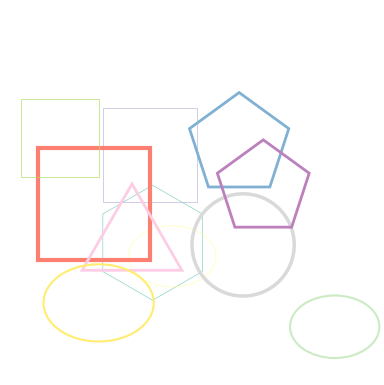[{"shape": "hexagon", "thickness": 0.5, "radius": 0.75, "center": [0.396, 0.37]}, {"shape": "oval", "thickness": 0.5, "radius": 0.57, "center": [0.447, 0.334]}, {"shape": "square", "thickness": 0.5, "radius": 0.61, "center": [0.39, 0.597]}, {"shape": "square", "thickness": 3, "radius": 0.73, "center": [0.244, 0.469]}, {"shape": "pentagon", "thickness": 2, "radius": 0.68, "center": [0.621, 0.624]}, {"shape": "square", "thickness": 0.5, "radius": 0.51, "center": [0.155, 0.642]}, {"shape": "triangle", "thickness": 2, "radius": 0.75, "center": [0.343, 0.373]}, {"shape": "circle", "thickness": 2.5, "radius": 0.66, "center": [0.631, 0.364]}, {"shape": "pentagon", "thickness": 2, "radius": 0.63, "center": [0.684, 0.511]}, {"shape": "oval", "thickness": 1.5, "radius": 0.58, "center": [0.869, 0.151]}, {"shape": "oval", "thickness": 1.5, "radius": 0.72, "center": [0.256, 0.213]}]